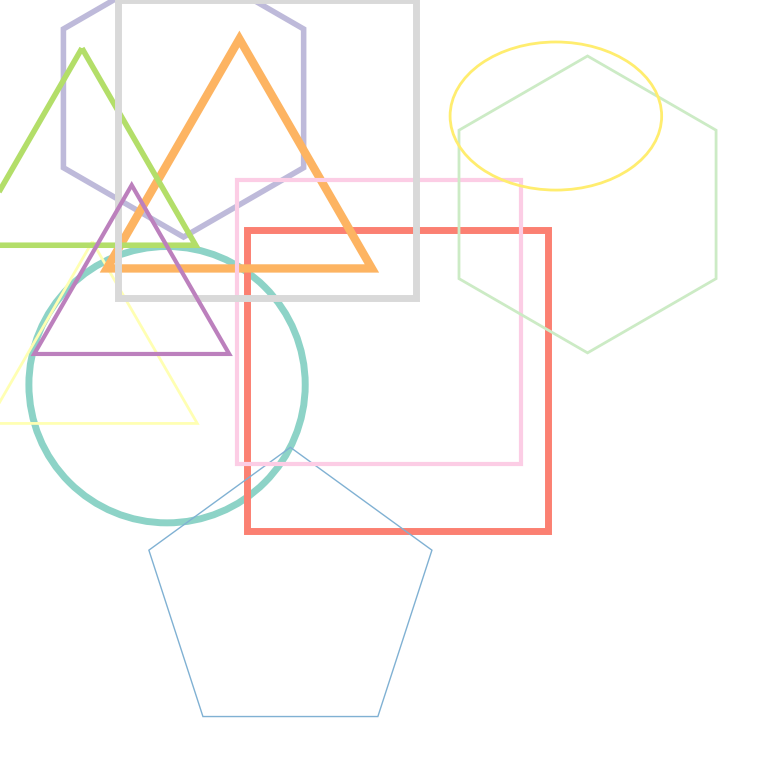[{"shape": "circle", "thickness": 2.5, "radius": 0.9, "center": [0.217, 0.5]}, {"shape": "triangle", "thickness": 1, "radius": 0.79, "center": [0.12, 0.529]}, {"shape": "hexagon", "thickness": 2, "radius": 0.9, "center": [0.238, 0.872]}, {"shape": "square", "thickness": 2.5, "radius": 0.98, "center": [0.517, 0.505]}, {"shape": "pentagon", "thickness": 0.5, "radius": 0.97, "center": [0.377, 0.226]}, {"shape": "triangle", "thickness": 3, "radius": 0.99, "center": [0.311, 0.751]}, {"shape": "triangle", "thickness": 2, "radius": 0.85, "center": [0.106, 0.767]}, {"shape": "square", "thickness": 1.5, "radius": 0.92, "center": [0.493, 0.581]}, {"shape": "square", "thickness": 2.5, "radius": 0.97, "center": [0.347, 0.807]}, {"shape": "triangle", "thickness": 1.5, "radius": 0.73, "center": [0.171, 0.613]}, {"shape": "hexagon", "thickness": 1, "radius": 0.96, "center": [0.763, 0.735]}, {"shape": "oval", "thickness": 1, "radius": 0.69, "center": [0.722, 0.849]}]